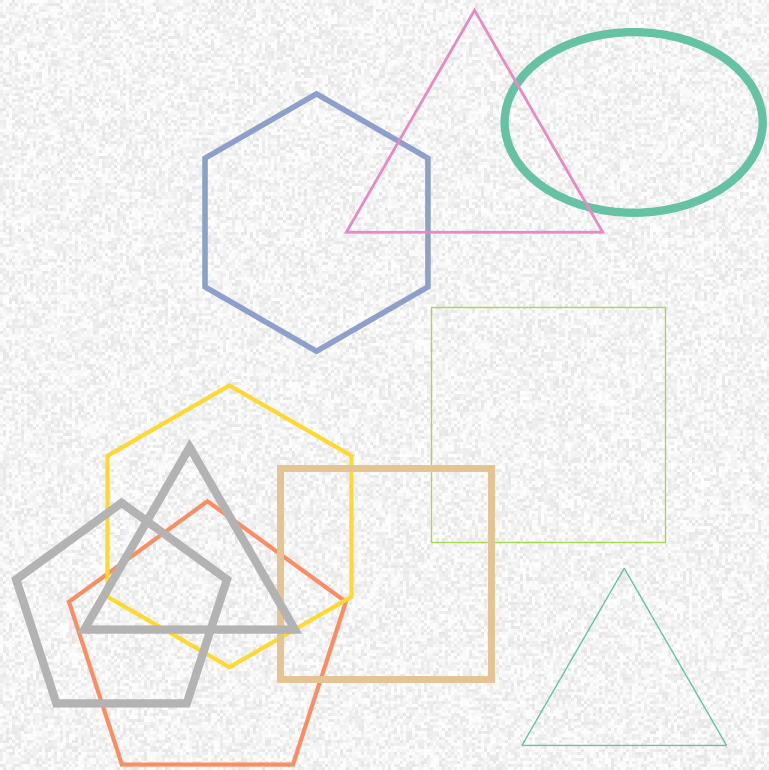[{"shape": "oval", "thickness": 3, "radius": 0.84, "center": [0.823, 0.841]}, {"shape": "triangle", "thickness": 0.5, "radius": 0.77, "center": [0.811, 0.109]}, {"shape": "pentagon", "thickness": 1.5, "radius": 0.95, "center": [0.269, 0.16]}, {"shape": "hexagon", "thickness": 2, "radius": 0.84, "center": [0.411, 0.711]}, {"shape": "triangle", "thickness": 1, "radius": 0.96, "center": [0.616, 0.794]}, {"shape": "square", "thickness": 0.5, "radius": 0.76, "center": [0.712, 0.449]}, {"shape": "hexagon", "thickness": 1.5, "radius": 0.91, "center": [0.298, 0.317]}, {"shape": "square", "thickness": 2.5, "radius": 0.69, "center": [0.501, 0.255]}, {"shape": "pentagon", "thickness": 3, "radius": 0.72, "center": [0.158, 0.203]}, {"shape": "triangle", "thickness": 3, "radius": 0.79, "center": [0.246, 0.261]}]